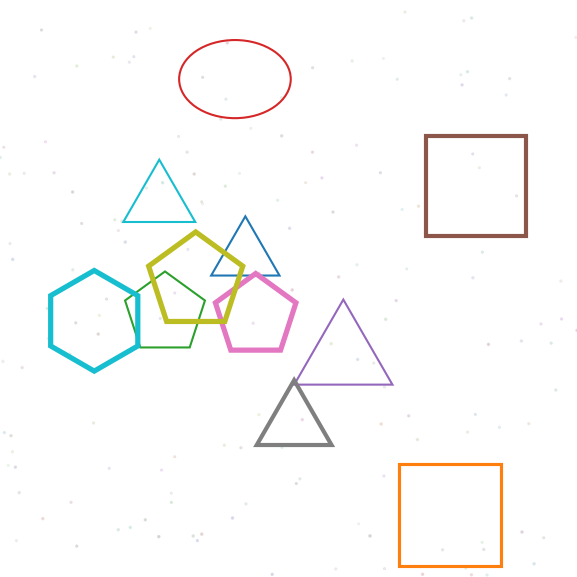[{"shape": "triangle", "thickness": 1, "radius": 0.34, "center": [0.425, 0.556]}, {"shape": "square", "thickness": 1.5, "radius": 0.44, "center": [0.78, 0.108]}, {"shape": "pentagon", "thickness": 1, "radius": 0.36, "center": [0.286, 0.456]}, {"shape": "oval", "thickness": 1, "radius": 0.48, "center": [0.407, 0.862]}, {"shape": "triangle", "thickness": 1, "radius": 0.49, "center": [0.595, 0.382]}, {"shape": "square", "thickness": 2, "radius": 0.43, "center": [0.825, 0.677]}, {"shape": "pentagon", "thickness": 2.5, "radius": 0.37, "center": [0.443, 0.452]}, {"shape": "triangle", "thickness": 2, "radius": 0.37, "center": [0.509, 0.266]}, {"shape": "pentagon", "thickness": 2.5, "radius": 0.43, "center": [0.339, 0.512]}, {"shape": "hexagon", "thickness": 2.5, "radius": 0.44, "center": [0.163, 0.444]}, {"shape": "triangle", "thickness": 1, "radius": 0.36, "center": [0.276, 0.651]}]